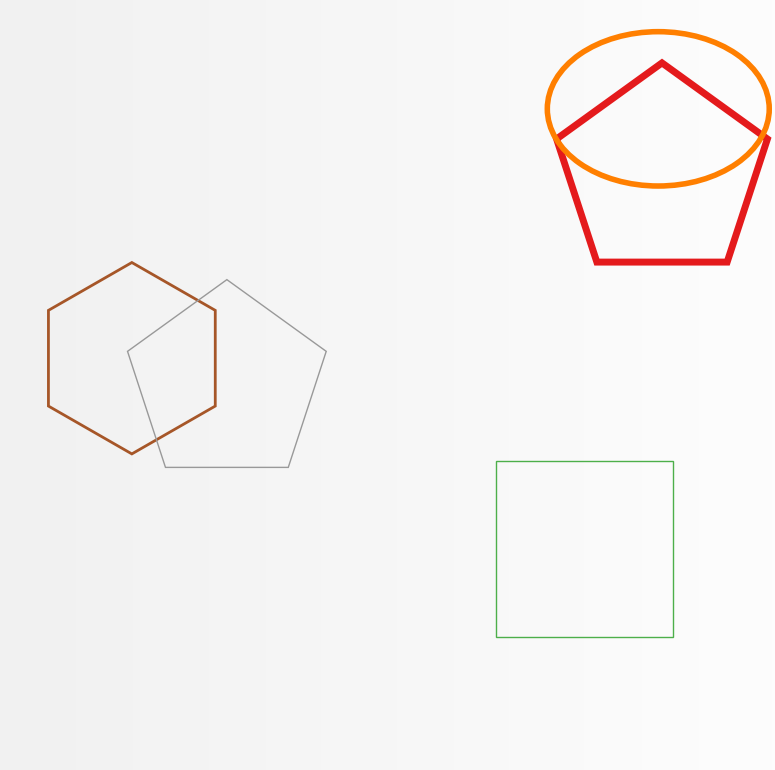[{"shape": "pentagon", "thickness": 2.5, "radius": 0.72, "center": [0.854, 0.775]}, {"shape": "square", "thickness": 0.5, "radius": 0.57, "center": [0.754, 0.287]}, {"shape": "oval", "thickness": 2, "radius": 0.72, "center": [0.849, 0.859]}, {"shape": "hexagon", "thickness": 1, "radius": 0.62, "center": [0.17, 0.535]}, {"shape": "pentagon", "thickness": 0.5, "radius": 0.67, "center": [0.293, 0.502]}]